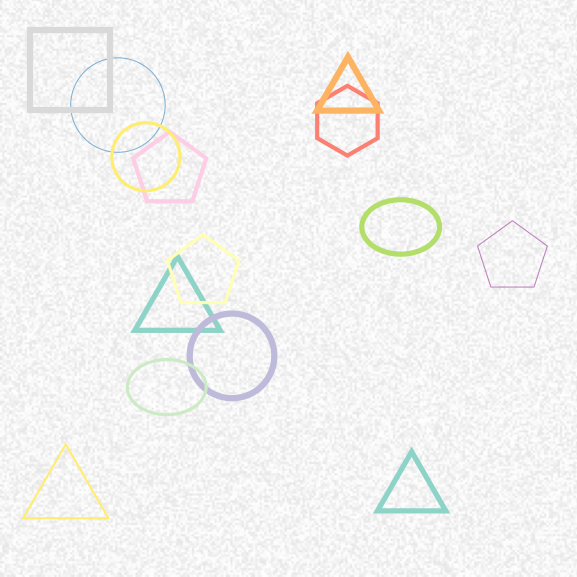[{"shape": "triangle", "thickness": 2.5, "radius": 0.34, "center": [0.713, 0.149]}, {"shape": "triangle", "thickness": 2.5, "radius": 0.43, "center": [0.307, 0.47]}, {"shape": "pentagon", "thickness": 1.5, "radius": 0.33, "center": [0.352, 0.528]}, {"shape": "circle", "thickness": 3, "radius": 0.37, "center": [0.402, 0.383]}, {"shape": "hexagon", "thickness": 2, "radius": 0.3, "center": [0.602, 0.79]}, {"shape": "circle", "thickness": 0.5, "radius": 0.41, "center": [0.204, 0.817]}, {"shape": "triangle", "thickness": 3, "radius": 0.31, "center": [0.603, 0.839]}, {"shape": "oval", "thickness": 2.5, "radius": 0.34, "center": [0.694, 0.606]}, {"shape": "pentagon", "thickness": 2, "radius": 0.33, "center": [0.294, 0.704]}, {"shape": "square", "thickness": 3, "radius": 0.35, "center": [0.121, 0.878]}, {"shape": "pentagon", "thickness": 0.5, "radius": 0.32, "center": [0.887, 0.553]}, {"shape": "oval", "thickness": 1.5, "radius": 0.34, "center": [0.289, 0.329]}, {"shape": "triangle", "thickness": 1, "radius": 0.43, "center": [0.114, 0.144]}, {"shape": "circle", "thickness": 1.5, "radius": 0.29, "center": [0.253, 0.728]}]